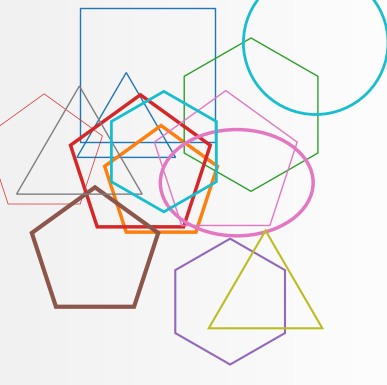[{"shape": "triangle", "thickness": 1, "radius": 0.73, "center": [0.326, 0.665]}, {"shape": "square", "thickness": 1, "radius": 0.87, "center": [0.381, 0.806]}, {"shape": "pentagon", "thickness": 2.5, "radius": 0.76, "center": [0.416, 0.521]}, {"shape": "hexagon", "thickness": 1, "radius": 1.0, "center": [0.648, 0.702]}, {"shape": "pentagon", "thickness": 0.5, "radius": 0.79, "center": [0.114, 0.598]}, {"shape": "pentagon", "thickness": 2.5, "radius": 0.95, "center": [0.362, 0.564]}, {"shape": "hexagon", "thickness": 1.5, "radius": 0.82, "center": [0.594, 0.217]}, {"shape": "pentagon", "thickness": 3, "radius": 0.86, "center": [0.245, 0.342]}, {"shape": "pentagon", "thickness": 1, "radius": 0.97, "center": [0.583, 0.571]}, {"shape": "oval", "thickness": 2.5, "radius": 0.99, "center": [0.611, 0.525]}, {"shape": "triangle", "thickness": 1, "radius": 0.94, "center": [0.205, 0.589]}, {"shape": "triangle", "thickness": 1.5, "radius": 0.85, "center": [0.685, 0.232]}, {"shape": "hexagon", "thickness": 2, "radius": 0.78, "center": [0.423, 0.606]}, {"shape": "circle", "thickness": 2, "radius": 0.93, "center": [0.815, 0.889]}]